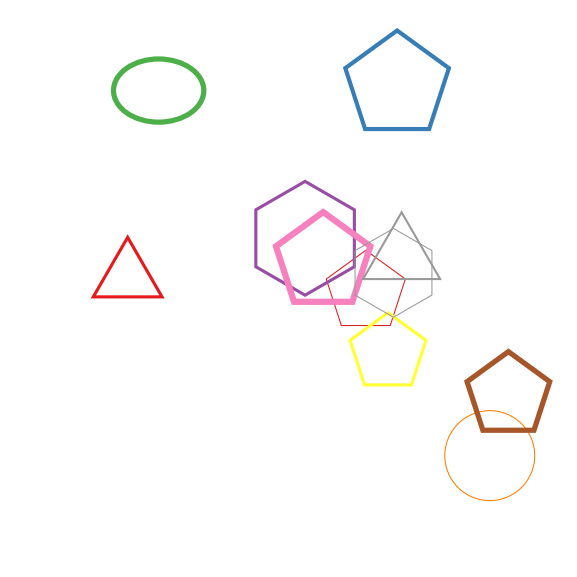[{"shape": "triangle", "thickness": 1.5, "radius": 0.34, "center": [0.221, 0.519]}, {"shape": "pentagon", "thickness": 0.5, "radius": 0.36, "center": [0.633, 0.494]}, {"shape": "pentagon", "thickness": 2, "radius": 0.47, "center": [0.688, 0.852]}, {"shape": "oval", "thickness": 2.5, "radius": 0.39, "center": [0.275, 0.842]}, {"shape": "hexagon", "thickness": 1.5, "radius": 0.49, "center": [0.528, 0.587]}, {"shape": "circle", "thickness": 0.5, "radius": 0.39, "center": [0.848, 0.21]}, {"shape": "pentagon", "thickness": 1.5, "radius": 0.35, "center": [0.672, 0.389]}, {"shape": "pentagon", "thickness": 2.5, "radius": 0.38, "center": [0.88, 0.315]}, {"shape": "pentagon", "thickness": 3, "radius": 0.43, "center": [0.56, 0.546]}, {"shape": "hexagon", "thickness": 0.5, "radius": 0.38, "center": [0.681, 0.527]}, {"shape": "triangle", "thickness": 1, "radius": 0.39, "center": [0.695, 0.554]}]